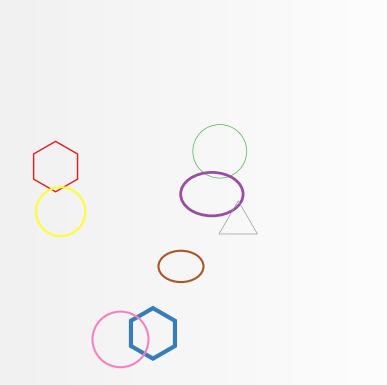[{"shape": "hexagon", "thickness": 1, "radius": 0.33, "center": [0.143, 0.567]}, {"shape": "hexagon", "thickness": 3, "radius": 0.33, "center": [0.395, 0.134]}, {"shape": "circle", "thickness": 0.5, "radius": 0.35, "center": [0.567, 0.607]}, {"shape": "oval", "thickness": 2, "radius": 0.4, "center": [0.547, 0.496]}, {"shape": "circle", "thickness": 1.5, "radius": 0.32, "center": [0.157, 0.45]}, {"shape": "oval", "thickness": 1.5, "radius": 0.29, "center": [0.467, 0.308]}, {"shape": "circle", "thickness": 1.5, "radius": 0.36, "center": [0.311, 0.118]}, {"shape": "triangle", "thickness": 0.5, "radius": 0.29, "center": [0.615, 0.421]}]